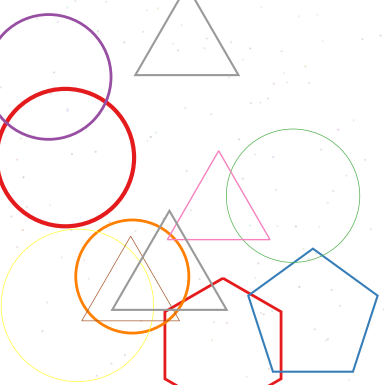[{"shape": "circle", "thickness": 3, "radius": 0.89, "center": [0.17, 0.591]}, {"shape": "hexagon", "thickness": 2, "radius": 0.87, "center": [0.579, 0.103]}, {"shape": "pentagon", "thickness": 1.5, "radius": 0.88, "center": [0.813, 0.177]}, {"shape": "circle", "thickness": 0.5, "radius": 0.87, "center": [0.761, 0.492]}, {"shape": "circle", "thickness": 2, "radius": 0.81, "center": [0.126, 0.8]}, {"shape": "circle", "thickness": 2, "radius": 0.73, "center": [0.344, 0.282]}, {"shape": "circle", "thickness": 0.5, "radius": 0.99, "center": [0.201, 0.207]}, {"shape": "triangle", "thickness": 0.5, "radius": 0.73, "center": [0.339, 0.24]}, {"shape": "triangle", "thickness": 1, "radius": 0.77, "center": [0.568, 0.455]}, {"shape": "triangle", "thickness": 1.5, "radius": 0.86, "center": [0.44, 0.281]}, {"shape": "triangle", "thickness": 1.5, "radius": 0.77, "center": [0.485, 0.882]}]